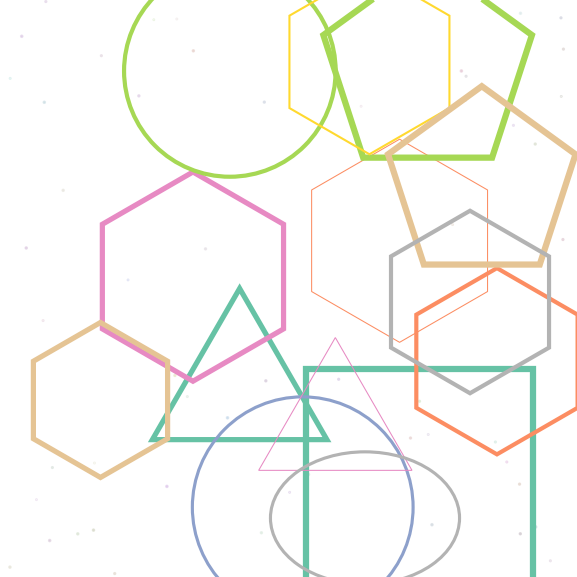[{"shape": "square", "thickness": 3, "radius": 0.98, "center": [0.726, 0.163]}, {"shape": "triangle", "thickness": 2.5, "radius": 0.87, "center": [0.415, 0.325]}, {"shape": "hexagon", "thickness": 2, "radius": 0.81, "center": [0.861, 0.374]}, {"shape": "hexagon", "thickness": 0.5, "radius": 0.88, "center": [0.692, 0.582]}, {"shape": "circle", "thickness": 1.5, "radius": 0.96, "center": [0.524, 0.121]}, {"shape": "triangle", "thickness": 0.5, "radius": 0.77, "center": [0.581, 0.261]}, {"shape": "hexagon", "thickness": 2.5, "radius": 0.91, "center": [0.334, 0.52]}, {"shape": "circle", "thickness": 2, "radius": 0.92, "center": [0.398, 0.876]}, {"shape": "pentagon", "thickness": 3, "radius": 0.95, "center": [0.741, 0.88]}, {"shape": "hexagon", "thickness": 1, "radius": 0.8, "center": [0.64, 0.892]}, {"shape": "hexagon", "thickness": 2.5, "radius": 0.67, "center": [0.174, 0.307]}, {"shape": "pentagon", "thickness": 3, "radius": 0.85, "center": [0.834, 0.679]}, {"shape": "hexagon", "thickness": 2, "radius": 0.79, "center": [0.814, 0.476]}, {"shape": "oval", "thickness": 1.5, "radius": 0.82, "center": [0.632, 0.102]}]